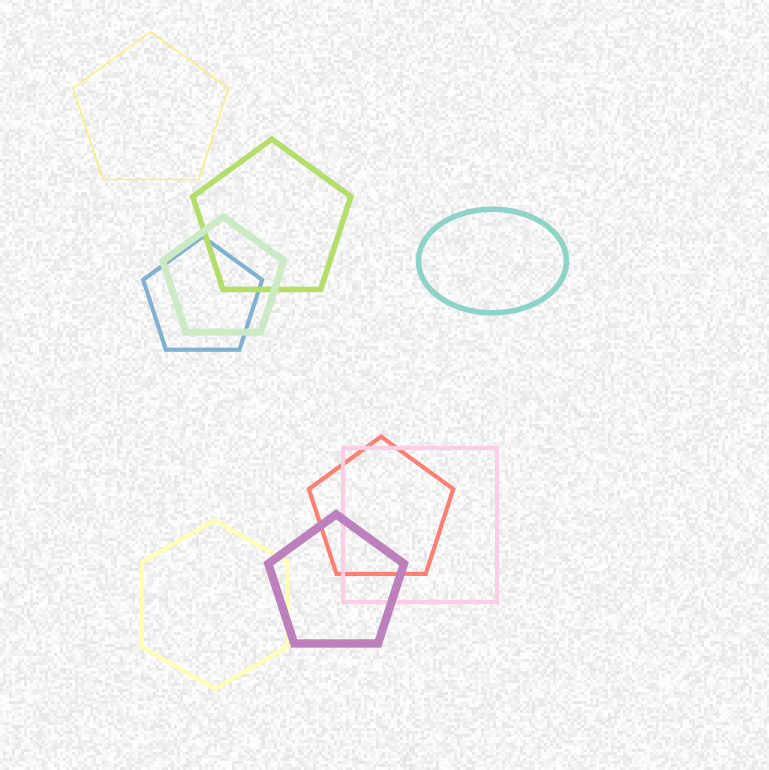[{"shape": "oval", "thickness": 2, "radius": 0.48, "center": [0.64, 0.661]}, {"shape": "hexagon", "thickness": 1.5, "radius": 0.55, "center": [0.279, 0.215]}, {"shape": "pentagon", "thickness": 1.5, "radius": 0.49, "center": [0.495, 0.334]}, {"shape": "pentagon", "thickness": 1.5, "radius": 0.41, "center": [0.263, 0.612]}, {"shape": "pentagon", "thickness": 2, "radius": 0.54, "center": [0.353, 0.711]}, {"shape": "square", "thickness": 1.5, "radius": 0.5, "center": [0.546, 0.318]}, {"shape": "pentagon", "thickness": 3, "radius": 0.46, "center": [0.437, 0.239]}, {"shape": "pentagon", "thickness": 2.5, "radius": 0.41, "center": [0.29, 0.636]}, {"shape": "pentagon", "thickness": 0.5, "radius": 0.53, "center": [0.196, 0.853]}]